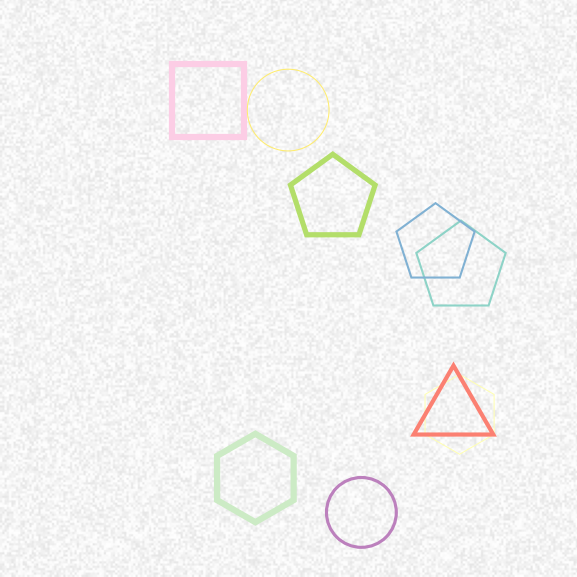[{"shape": "pentagon", "thickness": 1, "radius": 0.41, "center": [0.798, 0.536]}, {"shape": "hexagon", "thickness": 0.5, "radius": 0.35, "center": [0.796, 0.282]}, {"shape": "triangle", "thickness": 2, "radius": 0.4, "center": [0.785, 0.286]}, {"shape": "pentagon", "thickness": 1, "radius": 0.36, "center": [0.754, 0.576]}, {"shape": "pentagon", "thickness": 2.5, "radius": 0.39, "center": [0.576, 0.655]}, {"shape": "square", "thickness": 3, "radius": 0.31, "center": [0.36, 0.826]}, {"shape": "circle", "thickness": 1.5, "radius": 0.3, "center": [0.626, 0.112]}, {"shape": "hexagon", "thickness": 3, "radius": 0.38, "center": [0.442, 0.171]}, {"shape": "circle", "thickness": 0.5, "radius": 0.35, "center": [0.499, 0.809]}]